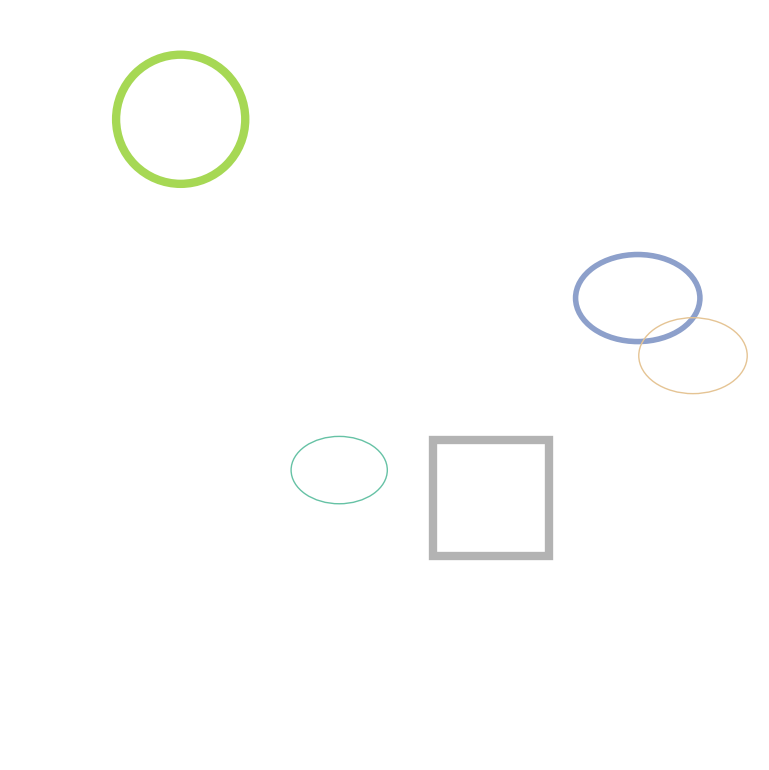[{"shape": "oval", "thickness": 0.5, "radius": 0.31, "center": [0.441, 0.39]}, {"shape": "oval", "thickness": 2, "radius": 0.4, "center": [0.828, 0.613]}, {"shape": "circle", "thickness": 3, "radius": 0.42, "center": [0.235, 0.845]}, {"shape": "oval", "thickness": 0.5, "radius": 0.35, "center": [0.9, 0.538]}, {"shape": "square", "thickness": 3, "radius": 0.38, "center": [0.638, 0.353]}]